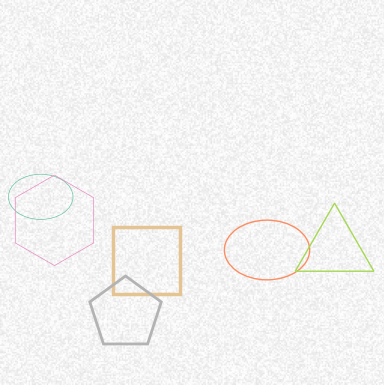[{"shape": "oval", "thickness": 0.5, "radius": 0.42, "center": [0.106, 0.489]}, {"shape": "oval", "thickness": 1, "radius": 0.55, "center": [0.694, 0.351]}, {"shape": "hexagon", "thickness": 0.5, "radius": 0.59, "center": [0.142, 0.428]}, {"shape": "triangle", "thickness": 1, "radius": 0.59, "center": [0.869, 0.354]}, {"shape": "square", "thickness": 2.5, "radius": 0.43, "center": [0.381, 0.323]}, {"shape": "pentagon", "thickness": 2, "radius": 0.49, "center": [0.326, 0.186]}]